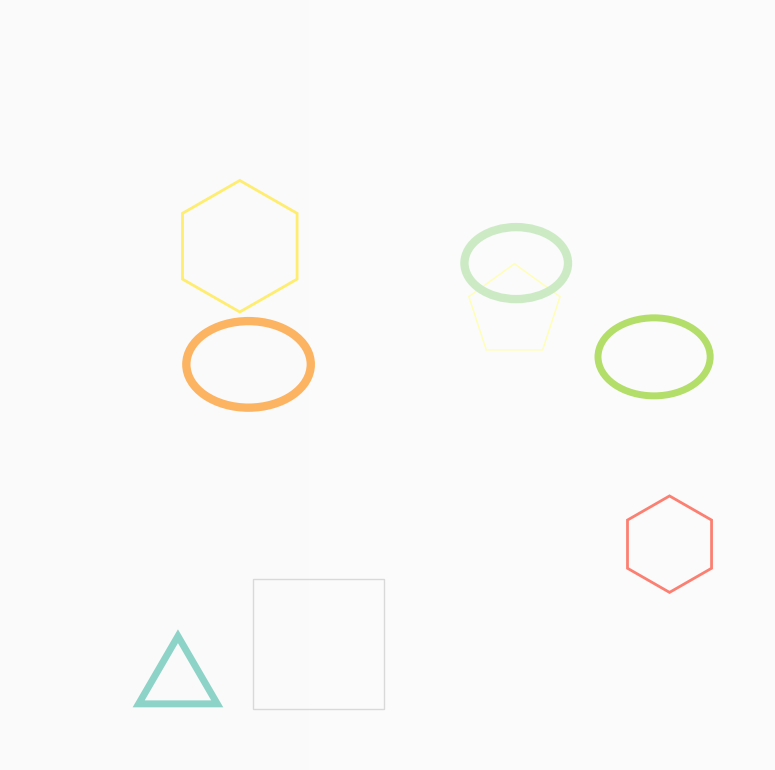[{"shape": "triangle", "thickness": 2.5, "radius": 0.29, "center": [0.23, 0.115]}, {"shape": "pentagon", "thickness": 0.5, "radius": 0.31, "center": [0.664, 0.596]}, {"shape": "hexagon", "thickness": 1, "radius": 0.31, "center": [0.864, 0.293]}, {"shape": "oval", "thickness": 3, "radius": 0.4, "center": [0.321, 0.527]}, {"shape": "oval", "thickness": 2.5, "radius": 0.36, "center": [0.844, 0.537]}, {"shape": "square", "thickness": 0.5, "radius": 0.42, "center": [0.411, 0.164]}, {"shape": "oval", "thickness": 3, "radius": 0.33, "center": [0.666, 0.658]}, {"shape": "hexagon", "thickness": 1, "radius": 0.43, "center": [0.309, 0.68]}]